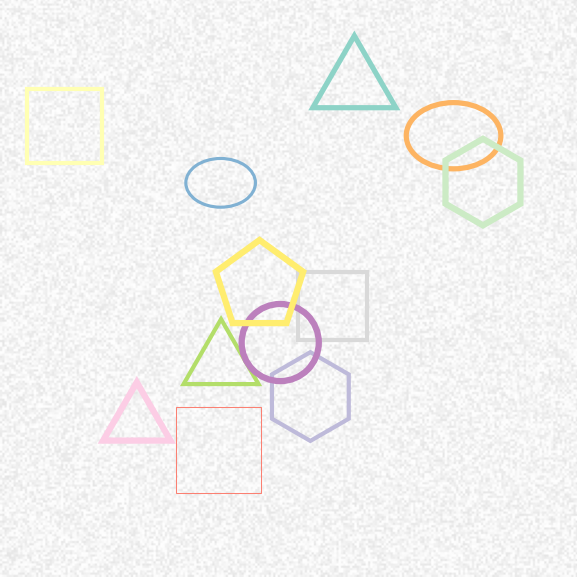[{"shape": "triangle", "thickness": 2.5, "radius": 0.42, "center": [0.614, 0.854]}, {"shape": "square", "thickness": 2, "radius": 0.32, "center": [0.112, 0.781]}, {"shape": "hexagon", "thickness": 2, "radius": 0.38, "center": [0.537, 0.312]}, {"shape": "square", "thickness": 0.5, "radius": 0.37, "center": [0.378, 0.219]}, {"shape": "oval", "thickness": 1.5, "radius": 0.3, "center": [0.382, 0.683]}, {"shape": "oval", "thickness": 2.5, "radius": 0.41, "center": [0.785, 0.764]}, {"shape": "triangle", "thickness": 2, "radius": 0.37, "center": [0.383, 0.372]}, {"shape": "triangle", "thickness": 3, "radius": 0.34, "center": [0.237, 0.27]}, {"shape": "square", "thickness": 2, "radius": 0.3, "center": [0.576, 0.469]}, {"shape": "circle", "thickness": 3, "radius": 0.33, "center": [0.485, 0.406]}, {"shape": "hexagon", "thickness": 3, "radius": 0.37, "center": [0.836, 0.684]}, {"shape": "pentagon", "thickness": 3, "radius": 0.4, "center": [0.449, 0.504]}]